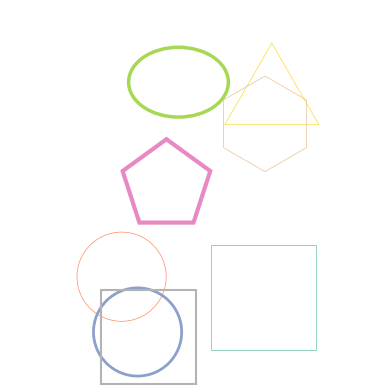[{"shape": "square", "thickness": 0.5, "radius": 0.68, "center": [0.684, 0.227]}, {"shape": "circle", "thickness": 0.5, "radius": 0.58, "center": [0.316, 0.281]}, {"shape": "circle", "thickness": 2, "radius": 0.57, "center": [0.357, 0.138]}, {"shape": "pentagon", "thickness": 3, "radius": 0.6, "center": [0.432, 0.519]}, {"shape": "oval", "thickness": 2.5, "radius": 0.65, "center": [0.464, 0.787]}, {"shape": "triangle", "thickness": 0.5, "radius": 0.71, "center": [0.706, 0.747]}, {"shape": "hexagon", "thickness": 0.5, "radius": 0.62, "center": [0.688, 0.678]}, {"shape": "square", "thickness": 1.5, "radius": 0.62, "center": [0.386, 0.125]}]